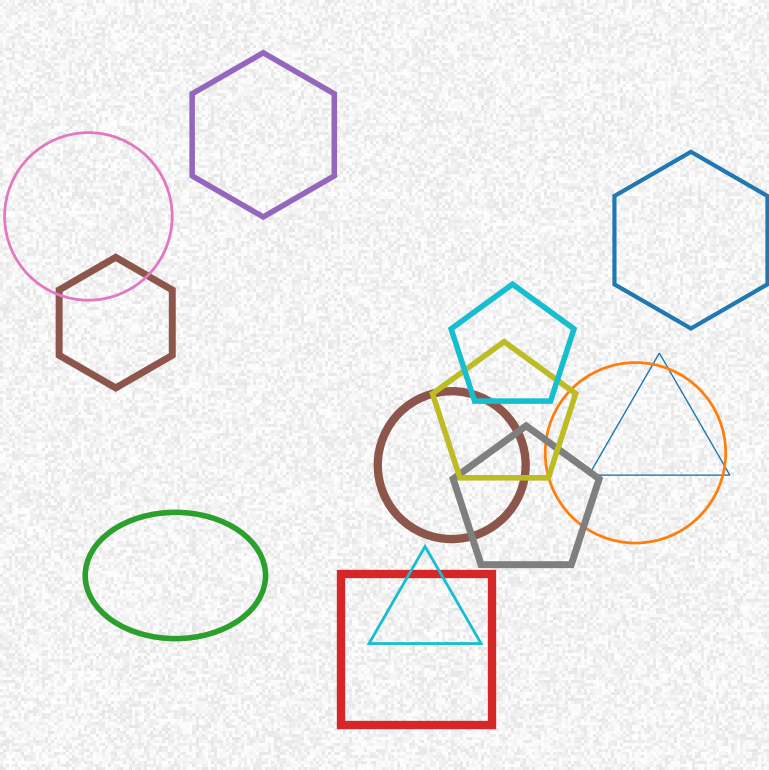[{"shape": "hexagon", "thickness": 1.5, "radius": 0.57, "center": [0.897, 0.688]}, {"shape": "triangle", "thickness": 0.5, "radius": 0.53, "center": [0.856, 0.436]}, {"shape": "circle", "thickness": 1, "radius": 0.59, "center": [0.825, 0.412]}, {"shape": "oval", "thickness": 2, "radius": 0.59, "center": [0.228, 0.253]}, {"shape": "square", "thickness": 3, "radius": 0.49, "center": [0.541, 0.156]}, {"shape": "hexagon", "thickness": 2, "radius": 0.53, "center": [0.342, 0.825]}, {"shape": "hexagon", "thickness": 2.5, "radius": 0.42, "center": [0.15, 0.581]}, {"shape": "circle", "thickness": 3, "radius": 0.48, "center": [0.587, 0.396]}, {"shape": "circle", "thickness": 1, "radius": 0.54, "center": [0.115, 0.719]}, {"shape": "pentagon", "thickness": 2.5, "radius": 0.5, "center": [0.683, 0.347]}, {"shape": "pentagon", "thickness": 2, "radius": 0.49, "center": [0.655, 0.459]}, {"shape": "triangle", "thickness": 1, "radius": 0.42, "center": [0.552, 0.206]}, {"shape": "pentagon", "thickness": 2, "radius": 0.42, "center": [0.666, 0.547]}]